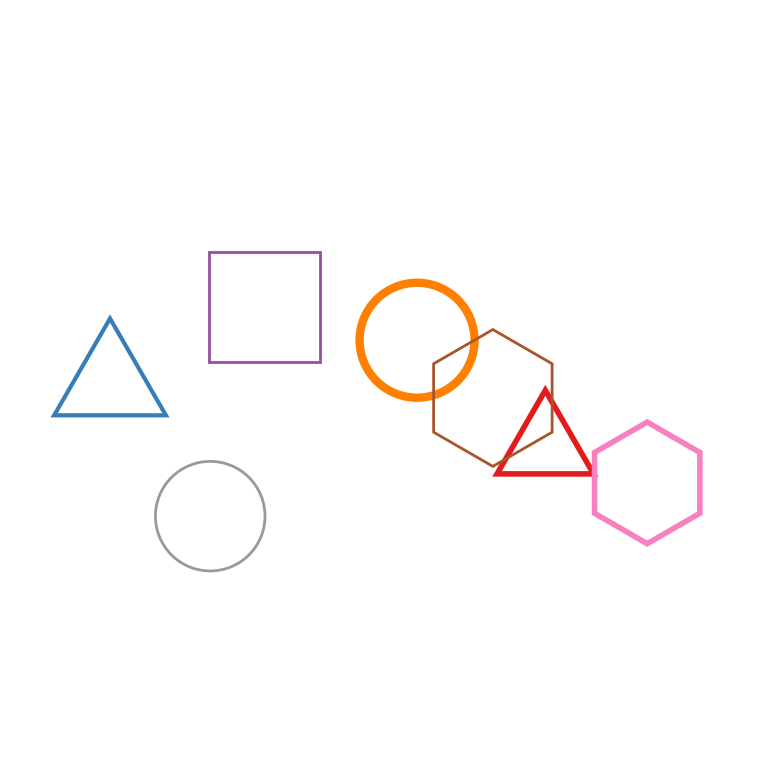[{"shape": "triangle", "thickness": 2, "radius": 0.36, "center": [0.708, 0.421]}, {"shape": "triangle", "thickness": 1.5, "radius": 0.42, "center": [0.143, 0.503]}, {"shape": "square", "thickness": 1, "radius": 0.36, "center": [0.343, 0.601]}, {"shape": "circle", "thickness": 3, "radius": 0.37, "center": [0.542, 0.558]}, {"shape": "hexagon", "thickness": 1, "radius": 0.44, "center": [0.64, 0.483]}, {"shape": "hexagon", "thickness": 2, "radius": 0.39, "center": [0.841, 0.373]}, {"shape": "circle", "thickness": 1, "radius": 0.36, "center": [0.273, 0.33]}]